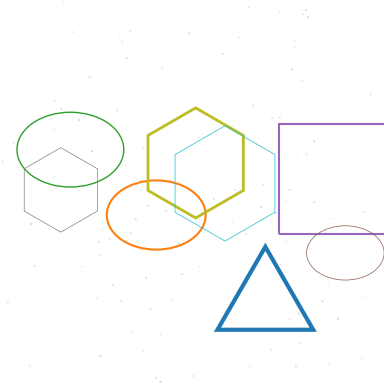[{"shape": "triangle", "thickness": 3, "radius": 0.72, "center": [0.689, 0.215]}, {"shape": "oval", "thickness": 1.5, "radius": 0.64, "center": [0.406, 0.442]}, {"shape": "oval", "thickness": 1, "radius": 0.69, "center": [0.183, 0.611]}, {"shape": "square", "thickness": 1.5, "radius": 0.71, "center": [0.867, 0.535]}, {"shape": "oval", "thickness": 0.5, "radius": 0.5, "center": [0.897, 0.343]}, {"shape": "hexagon", "thickness": 0.5, "radius": 0.55, "center": [0.158, 0.507]}, {"shape": "hexagon", "thickness": 2, "radius": 0.71, "center": [0.508, 0.577]}, {"shape": "hexagon", "thickness": 0.5, "radius": 0.75, "center": [0.584, 0.524]}]